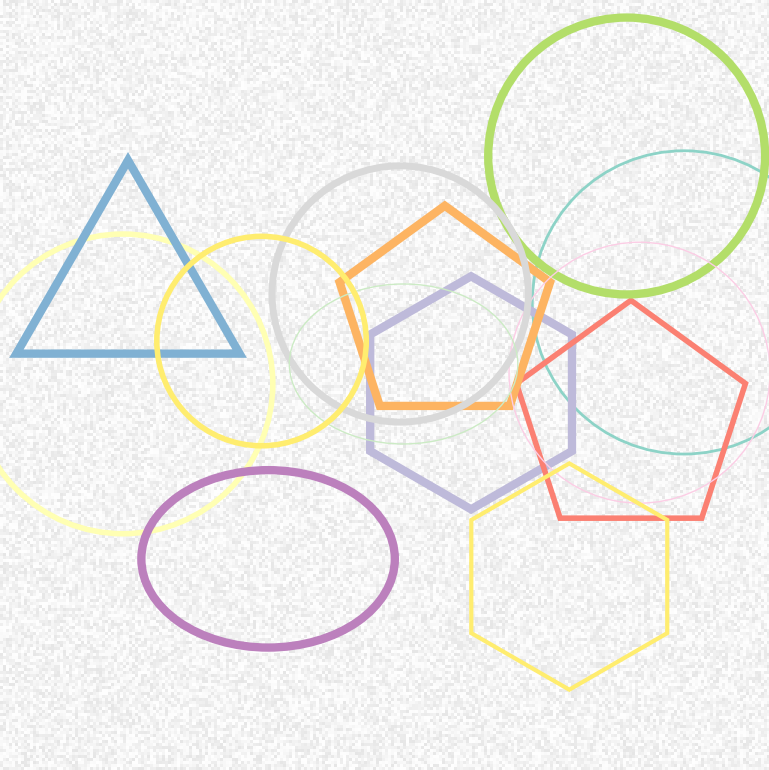[{"shape": "circle", "thickness": 1, "radius": 0.98, "center": [0.888, 0.607]}, {"shape": "circle", "thickness": 2, "radius": 0.97, "center": [0.16, 0.501]}, {"shape": "hexagon", "thickness": 3, "radius": 0.76, "center": [0.612, 0.49]}, {"shape": "pentagon", "thickness": 2, "radius": 0.78, "center": [0.819, 0.454]}, {"shape": "triangle", "thickness": 3, "radius": 0.84, "center": [0.166, 0.624]}, {"shape": "pentagon", "thickness": 3, "radius": 0.72, "center": [0.578, 0.589]}, {"shape": "circle", "thickness": 3, "radius": 0.9, "center": [0.814, 0.797]}, {"shape": "circle", "thickness": 0.5, "radius": 0.85, "center": [0.831, 0.516]}, {"shape": "circle", "thickness": 2.5, "radius": 0.83, "center": [0.52, 0.618]}, {"shape": "oval", "thickness": 3, "radius": 0.82, "center": [0.348, 0.274]}, {"shape": "oval", "thickness": 0.5, "radius": 0.74, "center": [0.524, 0.527]}, {"shape": "circle", "thickness": 2, "radius": 0.68, "center": [0.34, 0.557]}, {"shape": "hexagon", "thickness": 1.5, "radius": 0.73, "center": [0.739, 0.251]}]